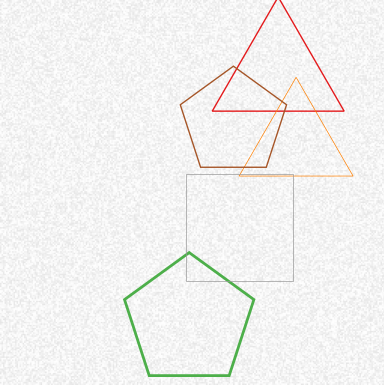[{"shape": "triangle", "thickness": 1, "radius": 0.99, "center": [0.723, 0.81]}, {"shape": "pentagon", "thickness": 2, "radius": 0.88, "center": [0.491, 0.167]}, {"shape": "triangle", "thickness": 0.5, "radius": 0.85, "center": [0.769, 0.628]}, {"shape": "pentagon", "thickness": 1, "radius": 0.73, "center": [0.606, 0.683]}, {"shape": "square", "thickness": 0.5, "radius": 0.69, "center": [0.622, 0.408]}]